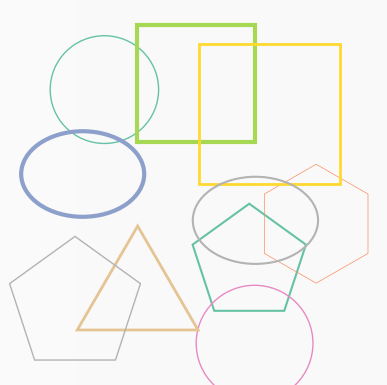[{"shape": "circle", "thickness": 1, "radius": 0.7, "center": [0.269, 0.767]}, {"shape": "pentagon", "thickness": 1.5, "radius": 0.77, "center": [0.643, 0.317]}, {"shape": "hexagon", "thickness": 0.5, "radius": 0.77, "center": [0.816, 0.419]}, {"shape": "oval", "thickness": 3, "radius": 0.79, "center": [0.213, 0.548]}, {"shape": "circle", "thickness": 1, "radius": 0.75, "center": [0.657, 0.108]}, {"shape": "square", "thickness": 3, "radius": 0.76, "center": [0.505, 0.783]}, {"shape": "square", "thickness": 2, "radius": 0.91, "center": [0.695, 0.704]}, {"shape": "triangle", "thickness": 2, "radius": 0.9, "center": [0.355, 0.233]}, {"shape": "pentagon", "thickness": 1, "radius": 0.89, "center": [0.194, 0.208]}, {"shape": "oval", "thickness": 1.5, "radius": 0.81, "center": [0.659, 0.428]}]